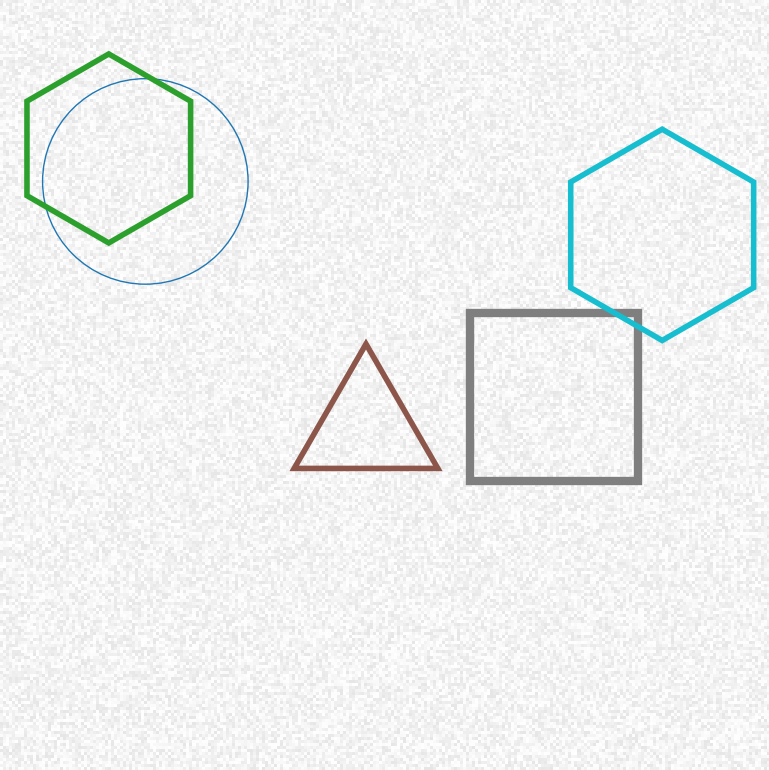[{"shape": "circle", "thickness": 0.5, "radius": 0.67, "center": [0.189, 0.764]}, {"shape": "hexagon", "thickness": 2, "radius": 0.61, "center": [0.141, 0.807]}, {"shape": "triangle", "thickness": 2, "radius": 0.54, "center": [0.475, 0.446]}, {"shape": "square", "thickness": 3, "radius": 0.55, "center": [0.719, 0.484]}, {"shape": "hexagon", "thickness": 2, "radius": 0.69, "center": [0.86, 0.695]}]